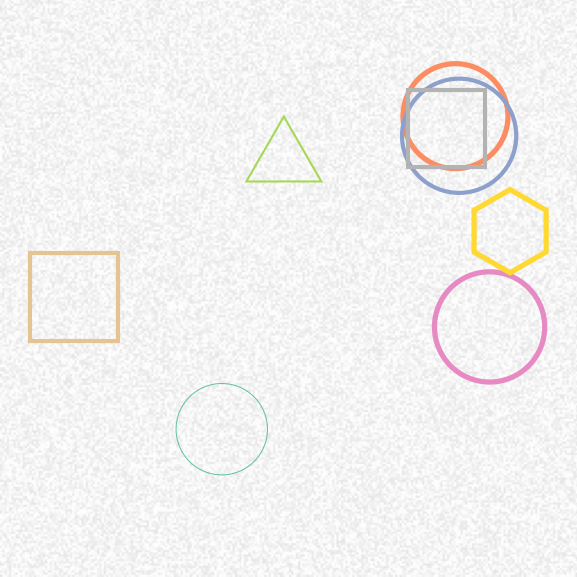[{"shape": "circle", "thickness": 0.5, "radius": 0.4, "center": [0.384, 0.256]}, {"shape": "circle", "thickness": 2.5, "radius": 0.45, "center": [0.789, 0.798]}, {"shape": "circle", "thickness": 2, "radius": 0.49, "center": [0.795, 0.764]}, {"shape": "circle", "thickness": 2.5, "radius": 0.48, "center": [0.848, 0.433]}, {"shape": "triangle", "thickness": 1, "radius": 0.37, "center": [0.492, 0.722]}, {"shape": "hexagon", "thickness": 2.5, "radius": 0.36, "center": [0.883, 0.599]}, {"shape": "square", "thickness": 2, "radius": 0.38, "center": [0.128, 0.485]}, {"shape": "square", "thickness": 2, "radius": 0.34, "center": [0.773, 0.777]}]